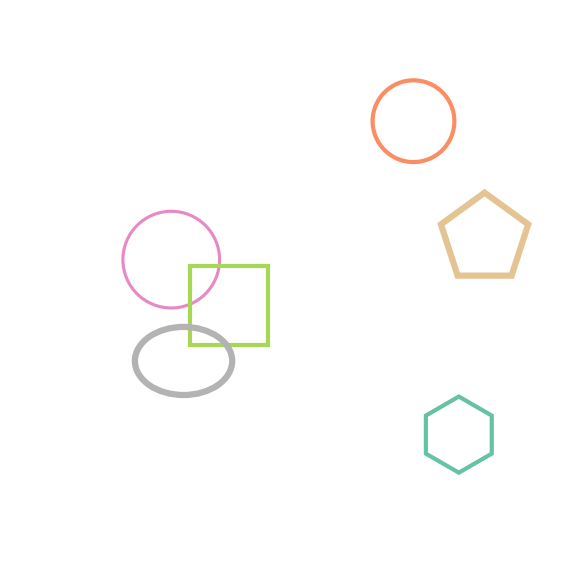[{"shape": "hexagon", "thickness": 2, "radius": 0.33, "center": [0.794, 0.247]}, {"shape": "circle", "thickness": 2, "radius": 0.35, "center": [0.716, 0.789]}, {"shape": "circle", "thickness": 1.5, "radius": 0.42, "center": [0.297, 0.55]}, {"shape": "square", "thickness": 2, "radius": 0.34, "center": [0.397, 0.47]}, {"shape": "pentagon", "thickness": 3, "radius": 0.4, "center": [0.839, 0.586]}, {"shape": "oval", "thickness": 3, "radius": 0.42, "center": [0.318, 0.374]}]